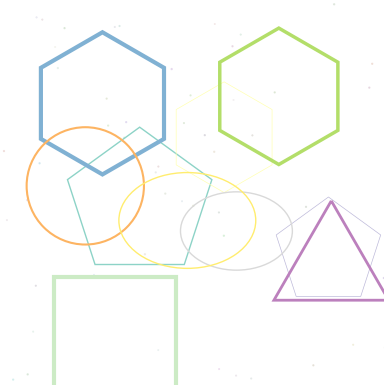[{"shape": "pentagon", "thickness": 1, "radius": 0.99, "center": [0.363, 0.472]}, {"shape": "hexagon", "thickness": 0.5, "radius": 0.72, "center": [0.582, 0.644]}, {"shape": "pentagon", "thickness": 0.5, "radius": 0.71, "center": [0.853, 0.346]}, {"shape": "hexagon", "thickness": 3, "radius": 0.92, "center": [0.266, 0.732]}, {"shape": "circle", "thickness": 1.5, "radius": 0.76, "center": [0.222, 0.517]}, {"shape": "hexagon", "thickness": 2.5, "radius": 0.89, "center": [0.724, 0.75]}, {"shape": "oval", "thickness": 1, "radius": 0.73, "center": [0.614, 0.4]}, {"shape": "triangle", "thickness": 2, "radius": 0.86, "center": [0.86, 0.306]}, {"shape": "square", "thickness": 3, "radius": 0.79, "center": [0.298, 0.123]}, {"shape": "oval", "thickness": 1, "radius": 0.89, "center": [0.487, 0.427]}]